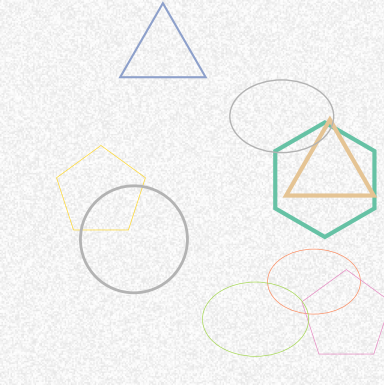[{"shape": "hexagon", "thickness": 3, "radius": 0.74, "center": [0.844, 0.533]}, {"shape": "oval", "thickness": 0.5, "radius": 0.6, "center": [0.816, 0.269]}, {"shape": "triangle", "thickness": 1.5, "radius": 0.64, "center": [0.423, 0.863]}, {"shape": "pentagon", "thickness": 0.5, "radius": 0.61, "center": [0.9, 0.179]}, {"shape": "oval", "thickness": 0.5, "radius": 0.69, "center": [0.664, 0.171]}, {"shape": "pentagon", "thickness": 0.5, "radius": 0.61, "center": [0.262, 0.501]}, {"shape": "triangle", "thickness": 3, "radius": 0.66, "center": [0.857, 0.558]}, {"shape": "circle", "thickness": 2, "radius": 0.69, "center": [0.348, 0.378]}, {"shape": "oval", "thickness": 1, "radius": 0.67, "center": [0.732, 0.698]}]